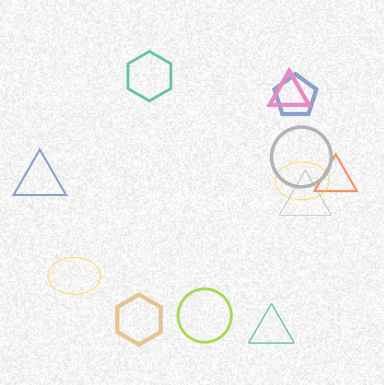[{"shape": "triangle", "thickness": 1, "radius": 0.34, "center": [0.705, 0.143]}, {"shape": "hexagon", "thickness": 2, "radius": 0.32, "center": [0.388, 0.802]}, {"shape": "triangle", "thickness": 1.5, "radius": 0.32, "center": [0.872, 0.535]}, {"shape": "triangle", "thickness": 1.5, "radius": 0.39, "center": [0.103, 0.533]}, {"shape": "pentagon", "thickness": 3, "radius": 0.29, "center": [0.767, 0.75]}, {"shape": "triangle", "thickness": 3, "radius": 0.29, "center": [0.751, 0.757]}, {"shape": "circle", "thickness": 2, "radius": 0.35, "center": [0.532, 0.18]}, {"shape": "oval", "thickness": 0.5, "radius": 0.34, "center": [0.193, 0.284]}, {"shape": "oval", "thickness": 0.5, "radius": 0.35, "center": [0.785, 0.53]}, {"shape": "hexagon", "thickness": 3, "radius": 0.33, "center": [0.361, 0.17]}, {"shape": "circle", "thickness": 2.5, "radius": 0.39, "center": [0.783, 0.592]}, {"shape": "triangle", "thickness": 0.5, "radius": 0.39, "center": [0.793, 0.48]}]